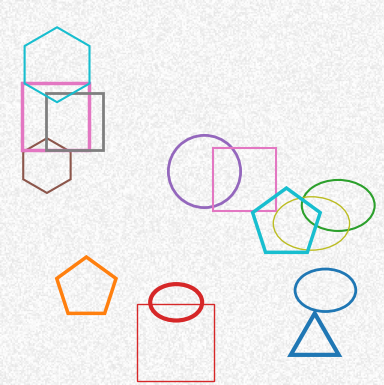[{"shape": "oval", "thickness": 2, "radius": 0.39, "center": [0.845, 0.246]}, {"shape": "triangle", "thickness": 3, "radius": 0.36, "center": [0.817, 0.114]}, {"shape": "pentagon", "thickness": 2.5, "radius": 0.4, "center": [0.224, 0.252]}, {"shape": "oval", "thickness": 1.5, "radius": 0.47, "center": [0.878, 0.466]}, {"shape": "square", "thickness": 1, "radius": 0.5, "center": [0.456, 0.11]}, {"shape": "oval", "thickness": 3, "radius": 0.34, "center": [0.458, 0.215]}, {"shape": "circle", "thickness": 2, "radius": 0.47, "center": [0.531, 0.555]}, {"shape": "hexagon", "thickness": 1.5, "radius": 0.36, "center": [0.122, 0.57]}, {"shape": "square", "thickness": 2.5, "radius": 0.44, "center": [0.144, 0.697]}, {"shape": "square", "thickness": 1.5, "radius": 0.41, "center": [0.636, 0.534]}, {"shape": "square", "thickness": 2, "radius": 0.37, "center": [0.193, 0.684]}, {"shape": "oval", "thickness": 1, "radius": 0.5, "center": [0.809, 0.42]}, {"shape": "pentagon", "thickness": 2.5, "radius": 0.46, "center": [0.744, 0.419]}, {"shape": "hexagon", "thickness": 1.5, "radius": 0.49, "center": [0.148, 0.832]}]